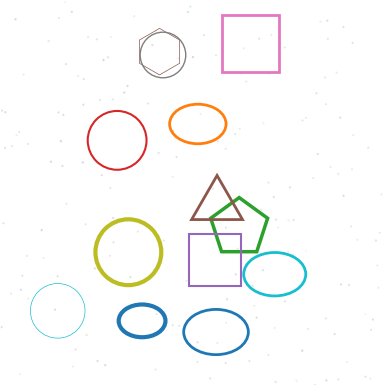[{"shape": "oval", "thickness": 2, "radius": 0.42, "center": [0.561, 0.138]}, {"shape": "oval", "thickness": 3, "radius": 0.3, "center": [0.369, 0.167]}, {"shape": "oval", "thickness": 2, "radius": 0.37, "center": [0.514, 0.678]}, {"shape": "pentagon", "thickness": 2.5, "radius": 0.39, "center": [0.621, 0.409]}, {"shape": "circle", "thickness": 1.5, "radius": 0.38, "center": [0.304, 0.635]}, {"shape": "square", "thickness": 1.5, "radius": 0.34, "center": [0.558, 0.324]}, {"shape": "hexagon", "thickness": 0.5, "radius": 0.3, "center": [0.414, 0.866]}, {"shape": "triangle", "thickness": 2, "radius": 0.38, "center": [0.564, 0.468]}, {"shape": "square", "thickness": 2, "radius": 0.37, "center": [0.652, 0.886]}, {"shape": "circle", "thickness": 1, "radius": 0.3, "center": [0.423, 0.857]}, {"shape": "circle", "thickness": 3, "radius": 0.43, "center": [0.333, 0.345]}, {"shape": "oval", "thickness": 2, "radius": 0.4, "center": [0.714, 0.288]}, {"shape": "circle", "thickness": 0.5, "radius": 0.35, "center": [0.15, 0.193]}]